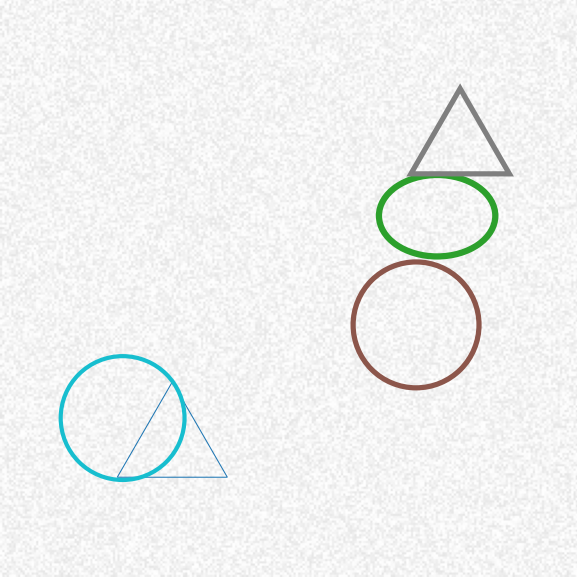[{"shape": "triangle", "thickness": 0.5, "radius": 0.55, "center": [0.298, 0.228]}, {"shape": "oval", "thickness": 3, "radius": 0.5, "center": [0.757, 0.626]}, {"shape": "circle", "thickness": 2.5, "radius": 0.54, "center": [0.72, 0.437]}, {"shape": "triangle", "thickness": 2.5, "radius": 0.49, "center": [0.797, 0.747]}, {"shape": "circle", "thickness": 2, "radius": 0.54, "center": [0.212, 0.275]}]